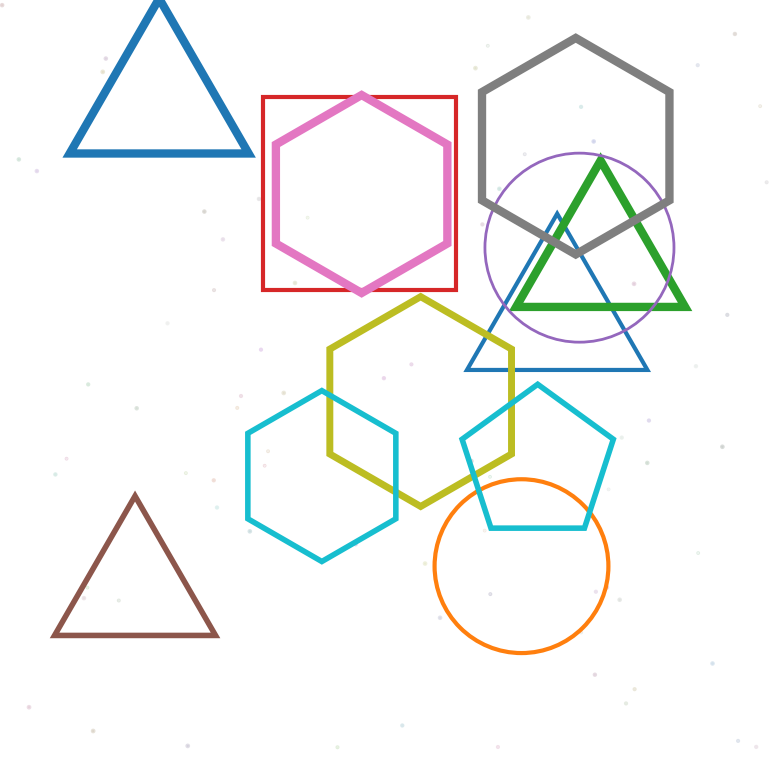[{"shape": "triangle", "thickness": 1.5, "radius": 0.68, "center": [0.724, 0.587]}, {"shape": "triangle", "thickness": 3, "radius": 0.67, "center": [0.207, 0.868]}, {"shape": "circle", "thickness": 1.5, "radius": 0.56, "center": [0.677, 0.265]}, {"shape": "triangle", "thickness": 3, "radius": 0.63, "center": [0.78, 0.665]}, {"shape": "square", "thickness": 1.5, "radius": 0.63, "center": [0.467, 0.749]}, {"shape": "circle", "thickness": 1, "radius": 0.61, "center": [0.753, 0.678]}, {"shape": "triangle", "thickness": 2, "radius": 0.6, "center": [0.175, 0.235]}, {"shape": "hexagon", "thickness": 3, "radius": 0.64, "center": [0.47, 0.748]}, {"shape": "hexagon", "thickness": 3, "radius": 0.7, "center": [0.748, 0.81]}, {"shape": "hexagon", "thickness": 2.5, "radius": 0.68, "center": [0.546, 0.478]}, {"shape": "pentagon", "thickness": 2, "radius": 0.52, "center": [0.698, 0.398]}, {"shape": "hexagon", "thickness": 2, "radius": 0.55, "center": [0.418, 0.382]}]